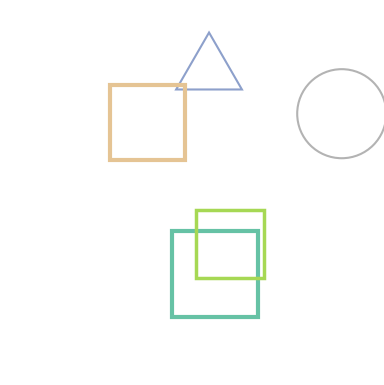[{"shape": "square", "thickness": 3, "radius": 0.56, "center": [0.559, 0.288]}, {"shape": "triangle", "thickness": 1.5, "radius": 0.49, "center": [0.543, 0.817]}, {"shape": "square", "thickness": 2.5, "radius": 0.44, "center": [0.597, 0.366]}, {"shape": "square", "thickness": 3, "radius": 0.49, "center": [0.383, 0.681]}, {"shape": "circle", "thickness": 1.5, "radius": 0.58, "center": [0.888, 0.705]}]